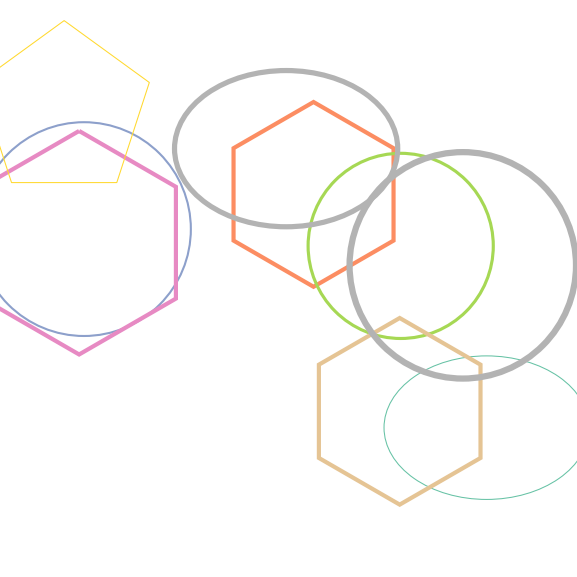[{"shape": "oval", "thickness": 0.5, "radius": 0.89, "center": [0.843, 0.259]}, {"shape": "hexagon", "thickness": 2, "radius": 0.8, "center": [0.543, 0.663]}, {"shape": "circle", "thickness": 1, "radius": 0.93, "center": [0.145, 0.602]}, {"shape": "hexagon", "thickness": 2, "radius": 0.97, "center": [0.137, 0.579]}, {"shape": "circle", "thickness": 1.5, "radius": 0.8, "center": [0.694, 0.573]}, {"shape": "pentagon", "thickness": 0.5, "radius": 0.78, "center": [0.111, 0.808]}, {"shape": "hexagon", "thickness": 2, "radius": 0.81, "center": [0.692, 0.287]}, {"shape": "circle", "thickness": 3, "radius": 0.98, "center": [0.801, 0.54]}, {"shape": "oval", "thickness": 2.5, "radius": 0.97, "center": [0.495, 0.742]}]